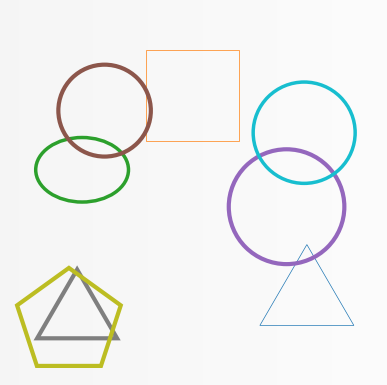[{"shape": "triangle", "thickness": 0.5, "radius": 0.7, "center": [0.792, 0.225]}, {"shape": "square", "thickness": 0.5, "radius": 0.6, "center": [0.497, 0.752]}, {"shape": "oval", "thickness": 2.5, "radius": 0.6, "center": [0.212, 0.559]}, {"shape": "circle", "thickness": 3, "radius": 0.75, "center": [0.74, 0.463]}, {"shape": "circle", "thickness": 3, "radius": 0.6, "center": [0.27, 0.713]}, {"shape": "triangle", "thickness": 3, "radius": 0.6, "center": [0.199, 0.181]}, {"shape": "pentagon", "thickness": 3, "radius": 0.7, "center": [0.178, 0.163]}, {"shape": "circle", "thickness": 2.5, "radius": 0.66, "center": [0.785, 0.655]}]